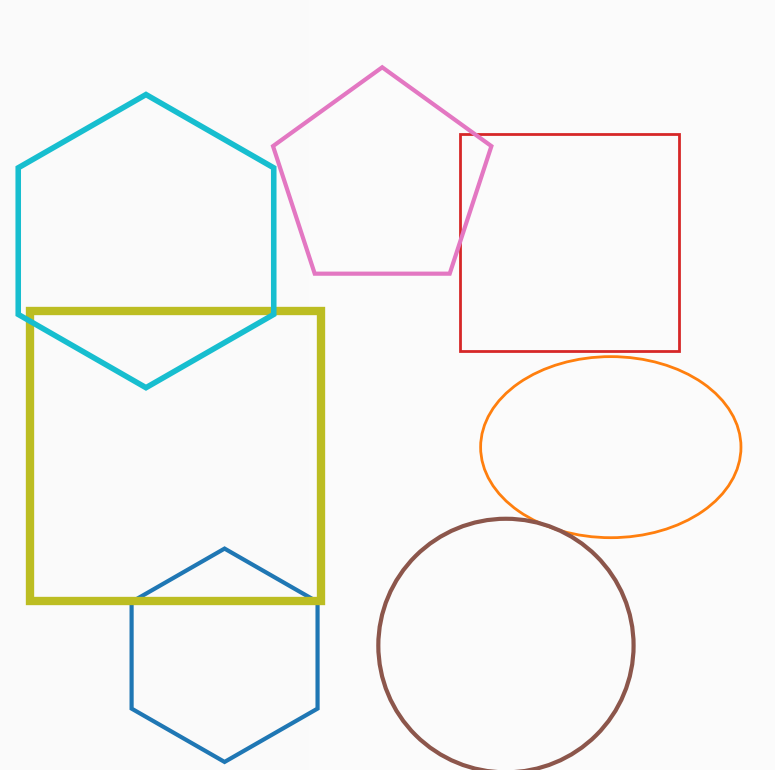[{"shape": "hexagon", "thickness": 1.5, "radius": 0.69, "center": [0.29, 0.149]}, {"shape": "oval", "thickness": 1, "radius": 0.84, "center": [0.788, 0.419]}, {"shape": "square", "thickness": 1, "radius": 0.71, "center": [0.735, 0.685]}, {"shape": "circle", "thickness": 1.5, "radius": 0.82, "center": [0.653, 0.162]}, {"shape": "pentagon", "thickness": 1.5, "radius": 0.74, "center": [0.493, 0.764]}, {"shape": "square", "thickness": 3, "radius": 0.94, "center": [0.226, 0.408]}, {"shape": "hexagon", "thickness": 2, "radius": 0.95, "center": [0.188, 0.687]}]